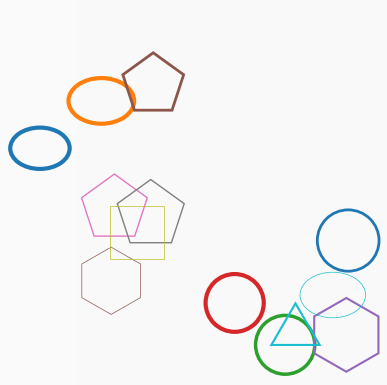[{"shape": "circle", "thickness": 2, "radius": 0.4, "center": [0.899, 0.375]}, {"shape": "oval", "thickness": 3, "radius": 0.38, "center": [0.103, 0.615]}, {"shape": "oval", "thickness": 3, "radius": 0.42, "center": [0.261, 0.738]}, {"shape": "circle", "thickness": 2.5, "radius": 0.38, "center": [0.736, 0.104]}, {"shape": "circle", "thickness": 3, "radius": 0.38, "center": [0.606, 0.213]}, {"shape": "hexagon", "thickness": 1.5, "radius": 0.48, "center": [0.894, 0.13]}, {"shape": "pentagon", "thickness": 2, "radius": 0.41, "center": [0.395, 0.78]}, {"shape": "hexagon", "thickness": 0.5, "radius": 0.44, "center": [0.287, 0.271]}, {"shape": "pentagon", "thickness": 1, "radius": 0.45, "center": [0.295, 0.459]}, {"shape": "pentagon", "thickness": 1, "radius": 0.45, "center": [0.389, 0.443]}, {"shape": "square", "thickness": 0.5, "radius": 0.35, "center": [0.353, 0.396]}, {"shape": "oval", "thickness": 0.5, "radius": 0.42, "center": [0.859, 0.234]}, {"shape": "triangle", "thickness": 1.5, "radius": 0.36, "center": [0.763, 0.14]}]